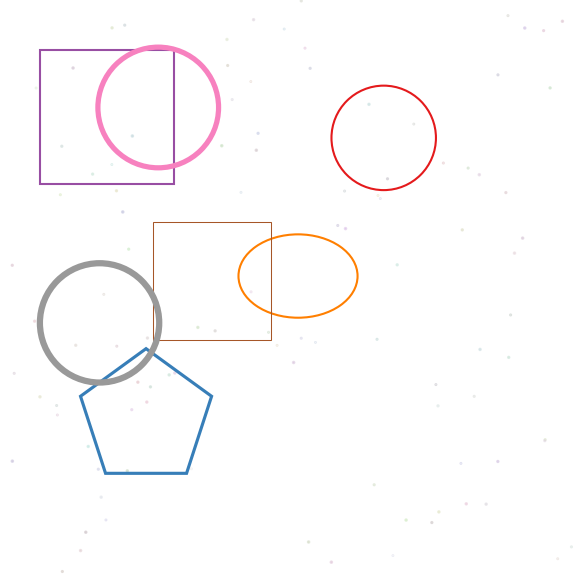[{"shape": "circle", "thickness": 1, "radius": 0.45, "center": [0.664, 0.76]}, {"shape": "pentagon", "thickness": 1.5, "radius": 0.6, "center": [0.253, 0.276]}, {"shape": "square", "thickness": 1, "radius": 0.58, "center": [0.185, 0.796]}, {"shape": "oval", "thickness": 1, "radius": 0.52, "center": [0.516, 0.521]}, {"shape": "square", "thickness": 0.5, "radius": 0.51, "center": [0.367, 0.513]}, {"shape": "circle", "thickness": 2.5, "radius": 0.52, "center": [0.274, 0.813]}, {"shape": "circle", "thickness": 3, "radius": 0.52, "center": [0.172, 0.44]}]